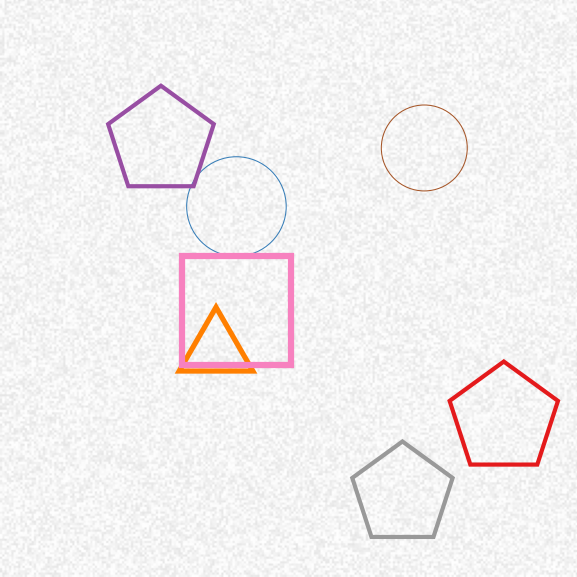[{"shape": "pentagon", "thickness": 2, "radius": 0.49, "center": [0.872, 0.274]}, {"shape": "circle", "thickness": 0.5, "radius": 0.43, "center": [0.409, 0.642]}, {"shape": "pentagon", "thickness": 2, "radius": 0.48, "center": [0.279, 0.754]}, {"shape": "triangle", "thickness": 2.5, "radius": 0.37, "center": [0.374, 0.393]}, {"shape": "circle", "thickness": 0.5, "radius": 0.37, "center": [0.735, 0.743]}, {"shape": "square", "thickness": 3, "radius": 0.47, "center": [0.41, 0.462]}, {"shape": "pentagon", "thickness": 2, "radius": 0.46, "center": [0.697, 0.143]}]